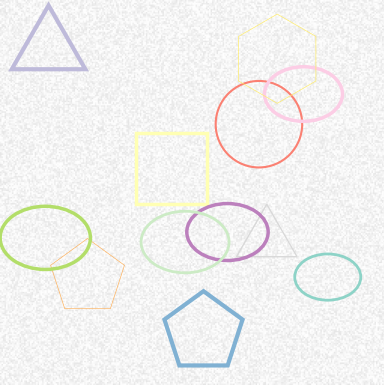[{"shape": "oval", "thickness": 2, "radius": 0.43, "center": [0.851, 0.28]}, {"shape": "square", "thickness": 2.5, "radius": 0.46, "center": [0.446, 0.563]}, {"shape": "triangle", "thickness": 3, "radius": 0.55, "center": [0.126, 0.875]}, {"shape": "circle", "thickness": 1.5, "radius": 0.56, "center": [0.673, 0.677]}, {"shape": "pentagon", "thickness": 3, "radius": 0.53, "center": [0.529, 0.137]}, {"shape": "pentagon", "thickness": 0.5, "radius": 0.5, "center": [0.227, 0.28]}, {"shape": "oval", "thickness": 2.5, "radius": 0.59, "center": [0.118, 0.382]}, {"shape": "oval", "thickness": 2.5, "radius": 0.51, "center": [0.788, 0.756]}, {"shape": "triangle", "thickness": 1, "radius": 0.45, "center": [0.693, 0.379]}, {"shape": "oval", "thickness": 2.5, "radius": 0.53, "center": [0.591, 0.397]}, {"shape": "oval", "thickness": 2, "radius": 0.57, "center": [0.481, 0.371]}, {"shape": "hexagon", "thickness": 0.5, "radius": 0.58, "center": [0.72, 0.847]}]